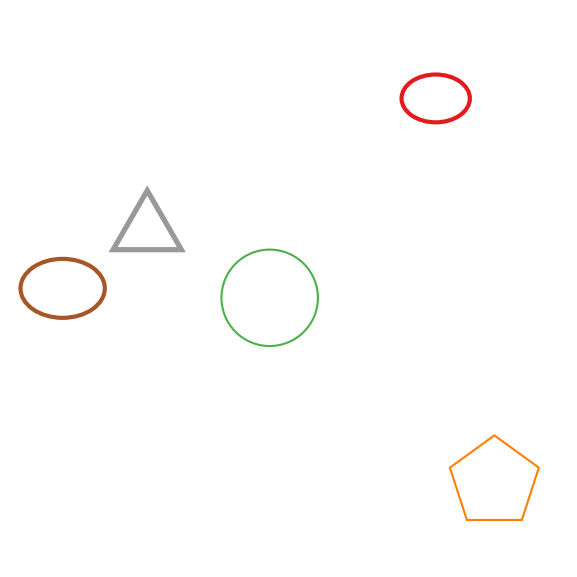[{"shape": "oval", "thickness": 2, "radius": 0.3, "center": [0.754, 0.829]}, {"shape": "circle", "thickness": 1, "radius": 0.42, "center": [0.467, 0.483]}, {"shape": "pentagon", "thickness": 1, "radius": 0.4, "center": [0.856, 0.164]}, {"shape": "oval", "thickness": 2, "radius": 0.36, "center": [0.108, 0.5]}, {"shape": "triangle", "thickness": 2.5, "radius": 0.34, "center": [0.255, 0.601]}]